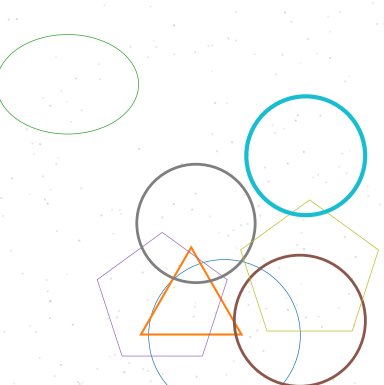[{"shape": "circle", "thickness": 0.5, "radius": 0.99, "center": [0.583, 0.129]}, {"shape": "triangle", "thickness": 1.5, "radius": 0.75, "center": [0.497, 0.207]}, {"shape": "oval", "thickness": 0.5, "radius": 0.92, "center": [0.175, 0.781]}, {"shape": "pentagon", "thickness": 0.5, "radius": 0.89, "center": [0.421, 0.219]}, {"shape": "circle", "thickness": 2, "radius": 0.85, "center": [0.779, 0.167]}, {"shape": "circle", "thickness": 2, "radius": 0.77, "center": [0.509, 0.42]}, {"shape": "pentagon", "thickness": 0.5, "radius": 0.94, "center": [0.804, 0.293]}, {"shape": "circle", "thickness": 3, "radius": 0.77, "center": [0.794, 0.595]}]